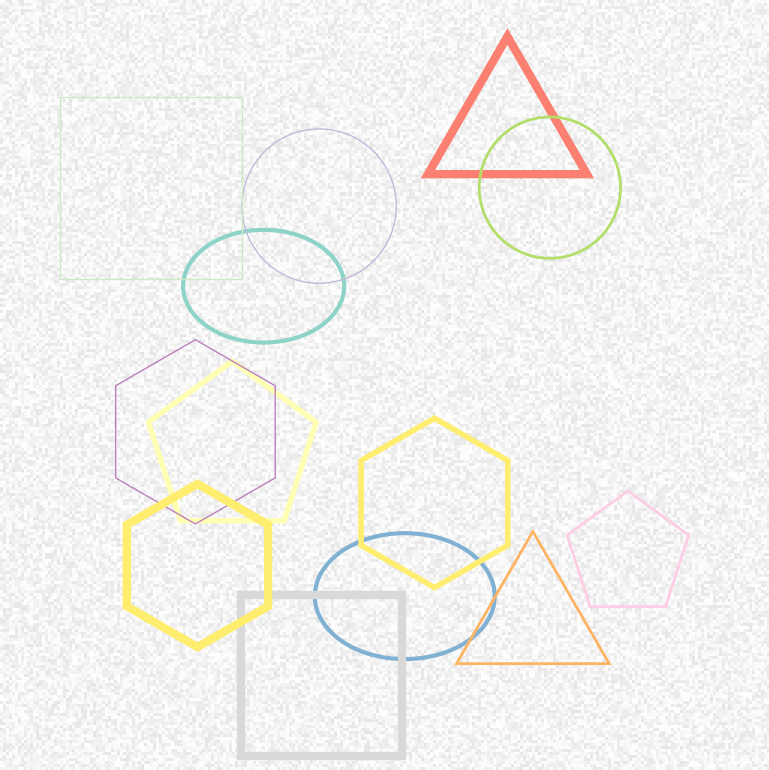[{"shape": "oval", "thickness": 1.5, "radius": 0.52, "center": [0.342, 0.628]}, {"shape": "pentagon", "thickness": 2, "radius": 0.57, "center": [0.302, 0.416]}, {"shape": "circle", "thickness": 0.5, "radius": 0.5, "center": [0.414, 0.732]}, {"shape": "triangle", "thickness": 3, "radius": 0.6, "center": [0.659, 0.833]}, {"shape": "oval", "thickness": 1.5, "radius": 0.58, "center": [0.526, 0.226]}, {"shape": "triangle", "thickness": 1, "radius": 0.57, "center": [0.692, 0.195]}, {"shape": "circle", "thickness": 1, "radius": 0.46, "center": [0.714, 0.756]}, {"shape": "pentagon", "thickness": 1, "radius": 0.42, "center": [0.815, 0.279]}, {"shape": "square", "thickness": 3, "radius": 0.52, "center": [0.418, 0.123]}, {"shape": "hexagon", "thickness": 0.5, "radius": 0.6, "center": [0.254, 0.439]}, {"shape": "square", "thickness": 0.5, "radius": 0.59, "center": [0.196, 0.756]}, {"shape": "hexagon", "thickness": 2, "radius": 0.55, "center": [0.564, 0.347]}, {"shape": "hexagon", "thickness": 3, "radius": 0.53, "center": [0.256, 0.266]}]